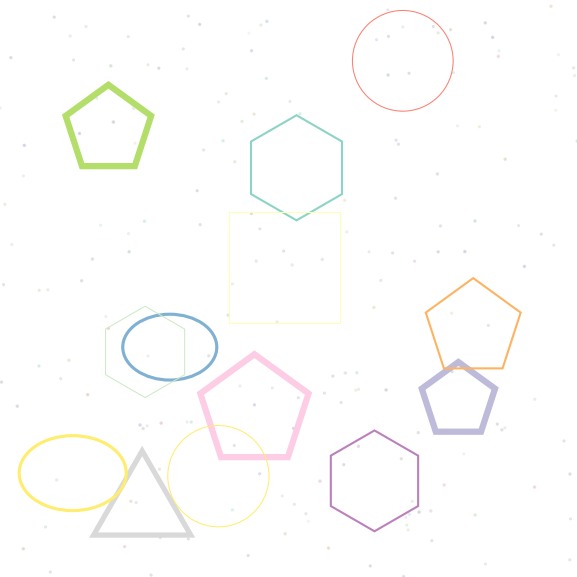[{"shape": "hexagon", "thickness": 1, "radius": 0.46, "center": [0.513, 0.709]}, {"shape": "square", "thickness": 0.5, "radius": 0.48, "center": [0.493, 0.536]}, {"shape": "pentagon", "thickness": 3, "radius": 0.33, "center": [0.794, 0.306]}, {"shape": "circle", "thickness": 0.5, "radius": 0.44, "center": [0.697, 0.894]}, {"shape": "oval", "thickness": 1.5, "radius": 0.41, "center": [0.294, 0.398]}, {"shape": "pentagon", "thickness": 1, "radius": 0.43, "center": [0.819, 0.431]}, {"shape": "pentagon", "thickness": 3, "radius": 0.39, "center": [0.188, 0.774]}, {"shape": "pentagon", "thickness": 3, "radius": 0.49, "center": [0.441, 0.287]}, {"shape": "triangle", "thickness": 2.5, "radius": 0.49, "center": [0.246, 0.121]}, {"shape": "hexagon", "thickness": 1, "radius": 0.44, "center": [0.648, 0.166]}, {"shape": "hexagon", "thickness": 0.5, "radius": 0.4, "center": [0.251, 0.39]}, {"shape": "circle", "thickness": 0.5, "radius": 0.44, "center": [0.378, 0.175]}, {"shape": "oval", "thickness": 1.5, "radius": 0.46, "center": [0.126, 0.18]}]